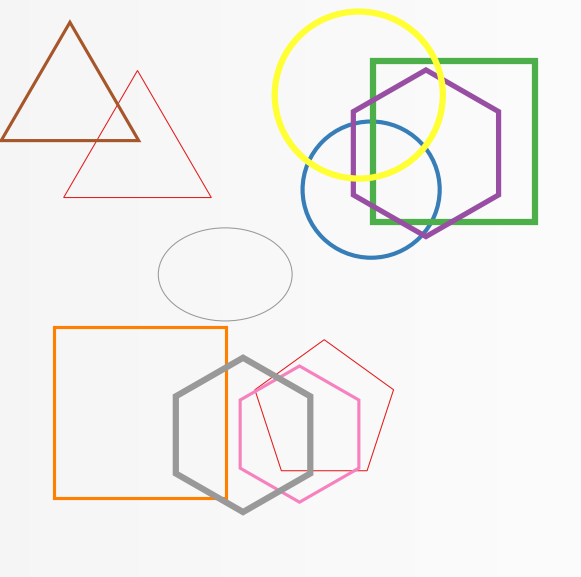[{"shape": "pentagon", "thickness": 0.5, "radius": 0.63, "center": [0.558, 0.285]}, {"shape": "triangle", "thickness": 0.5, "radius": 0.73, "center": [0.237, 0.73]}, {"shape": "circle", "thickness": 2, "radius": 0.59, "center": [0.639, 0.671]}, {"shape": "square", "thickness": 3, "radius": 0.7, "center": [0.781, 0.755]}, {"shape": "hexagon", "thickness": 2.5, "radius": 0.72, "center": [0.733, 0.734]}, {"shape": "square", "thickness": 1.5, "radius": 0.74, "center": [0.241, 0.284]}, {"shape": "circle", "thickness": 3, "radius": 0.72, "center": [0.617, 0.835]}, {"shape": "triangle", "thickness": 1.5, "radius": 0.68, "center": [0.12, 0.824]}, {"shape": "hexagon", "thickness": 1.5, "radius": 0.59, "center": [0.515, 0.247]}, {"shape": "hexagon", "thickness": 3, "radius": 0.67, "center": [0.418, 0.246]}, {"shape": "oval", "thickness": 0.5, "radius": 0.58, "center": [0.387, 0.524]}]